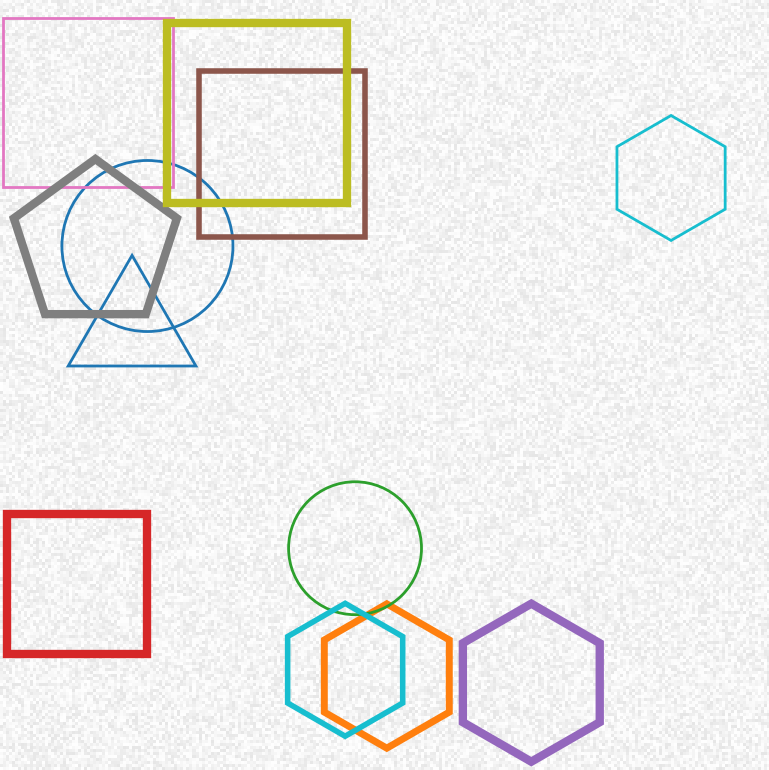[{"shape": "triangle", "thickness": 1, "radius": 0.48, "center": [0.171, 0.573]}, {"shape": "circle", "thickness": 1, "radius": 0.56, "center": [0.191, 0.681]}, {"shape": "hexagon", "thickness": 2.5, "radius": 0.47, "center": [0.502, 0.122]}, {"shape": "circle", "thickness": 1, "radius": 0.43, "center": [0.461, 0.288]}, {"shape": "square", "thickness": 3, "radius": 0.46, "center": [0.1, 0.242]}, {"shape": "hexagon", "thickness": 3, "radius": 0.51, "center": [0.69, 0.113]}, {"shape": "square", "thickness": 2, "radius": 0.54, "center": [0.367, 0.8]}, {"shape": "square", "thickness": 1, "radius": 0.55, "center": [0.114, 0.867]}, {"shape": "pentagon", "thickness": 3, "radius": 0.56, "center": [0.124, 0.682]}, {"shape": "square", "thickness": 3, "radius": 0.58, "center": [0.333, 0.854]}, {"shape": "hexagon", "thickness": 2, "radius": 0.43, "center": [0.448, 0.13]}, {"shape": "hexagon", "thickness": 1, "radius": 0.41, "center": [0.872, 0.769]}]